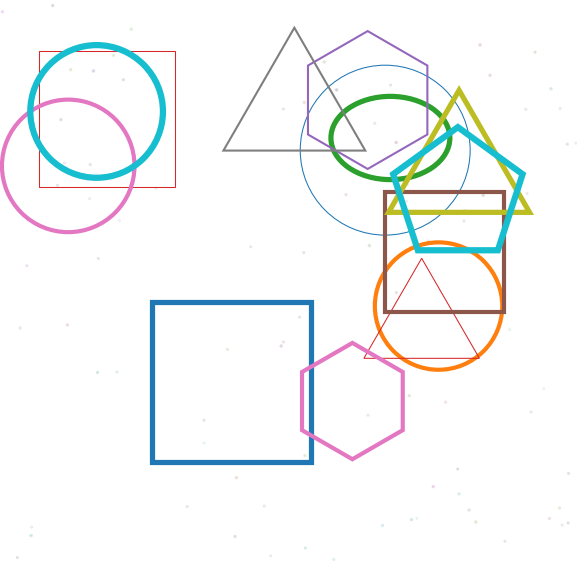[{"shape": "circle", "thickness": 0.5, "radius": 0.74, "center": [0.667, 0.739]}, {"shape": "square", "thickness": 2.5, "radius": 0.69, "center": [0.401, 0.338]}, {"shape": "circle", "thickness": 2, "radius": 0.55, "center": [0.759, 0.469]}, {"shape": "oval", "thickness": 2.5, "radius": 0.51, "center": [0.676, 0.76]}, {"shape": "square", "thickness": 0.5, "radius": 0.59, "center": [0.185, 0.793]}, {"shape": "triangle", "thickness": 0.5, "radius": 0.58, "center": [0.73, 0.436]}, {"shape": "hexagon", "thickness": 1, "radius": 0.6, "center": [0.637, 0.826]}, {"shape": "square", "thickness": 2, "radius": 0.52, "center": [0.77, 0.563]}, {"shape": "circle", "thickness": 2, "radius": 0.57, "center": [0.118, 0.712]}, {"shape": "hexagon", "thickness": 2, "radius": 0.5, "center": [0.61, 0.305]}, {"shape": "triangle", "thickness": 1, "radius": 0.71, "center": [0.51, 0.809]}, {"shape": "triangle", "thickness": 2.5, "radius": 0.7, "center": [0.795, 0.702]}, {"shape": "circle", "thickness": 3, "radius": 0.57, "center": [0.167, 0.806]}, {"shape": "pentagon", "thickness": 3, "radius": 0.59, "center": [0.793, 0.661]}]